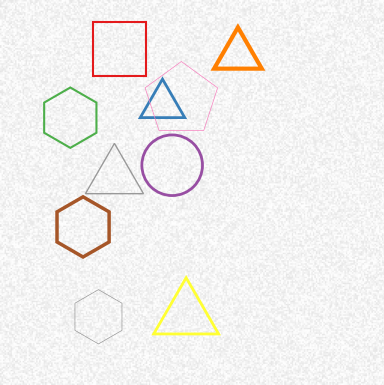[{"shape": "square", "thickness": 1.5, "radius": 0.35, "center": [0.31, 0.873]}, {"shape": "triangle", "thickness": 2, "radius": 0.33, "center": [0.422, 0.728]}, {"shape": "hexagon", "thickness": 1.5, "radius": 0.39, "center": [0.183, 0.694]}, {"shape": "circle", "thickness": 2, "radius": 0.39, "center": [0.447, 0.571]}, {"shape": "triangle", "thickness": 3, "radius": 0.36, "center": [0.618, 0.857]}, {"shape": "triangle", "thickness": 2, "radius": 0.49, "center": [0.484, 0.181]}, {"shape": "hexagon", "thickness": 2.5, "radius": 0.39, "center": [0.216, 0.411]}, {"shape": "pentagon", "thickness": 0.5, "radius": 0.49, "center": [0.471, 0.741]}, {"shape": "hexagon", "thickness": 0.5, "radius": 0.35, "center": [0.256, 0.177]}, {"shape": "triangle", "thickness": 1, "radius": 0.44, "center": [0.297, 0.54]}]